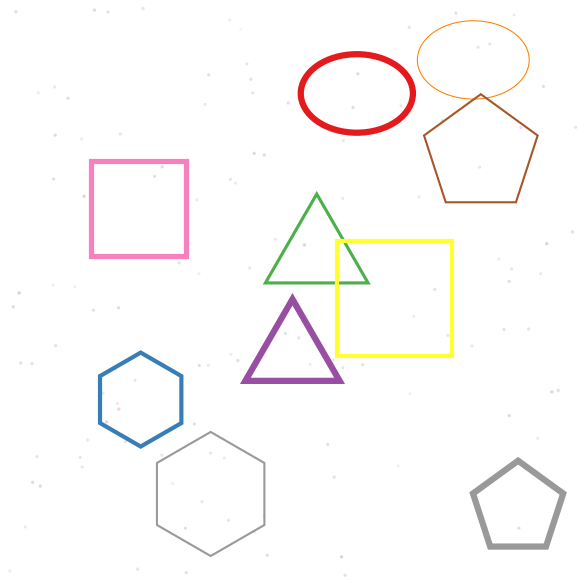[{"shape": "oval", "thickness": 3, "radius": 0.49, "center": [0.618, 0.837]}, {"shape": "hexagon", "thickness": 2, "radius": 0.41, "center": [0.244, 0.307]}, {"shape": "triangle", "thickness": 1.5, "radius": 0.51, "center": [0.548, 0.561]}, {"shape": "triangle", "thickness": 3, "radius": 0.47, "center": [0.506, 0.387]}, {"shape": "oval", "thickness": 0.5, "radius": 0.48, "center": [0.82, 0.895]}, {"shape": "square", "thickness": 2, "radius": 0.5, "center": [0.683, 0.482]}, {"shape": "pentagon", "thickness": 1, "radius": 0.52, "center": [0.833, 0.733]}, {"shape": "square", "thickness": 2.5, "radius": 0.41, "center": [0.239, 0.638]}, {"shape": "hexagon", "thickness": 1, "radius": 0.54, "center": [0.365, 0.144]}, {"shape": "pentagon", "thickness": 3, "radius": 0.41, "center": [0.897, 0.119]}]